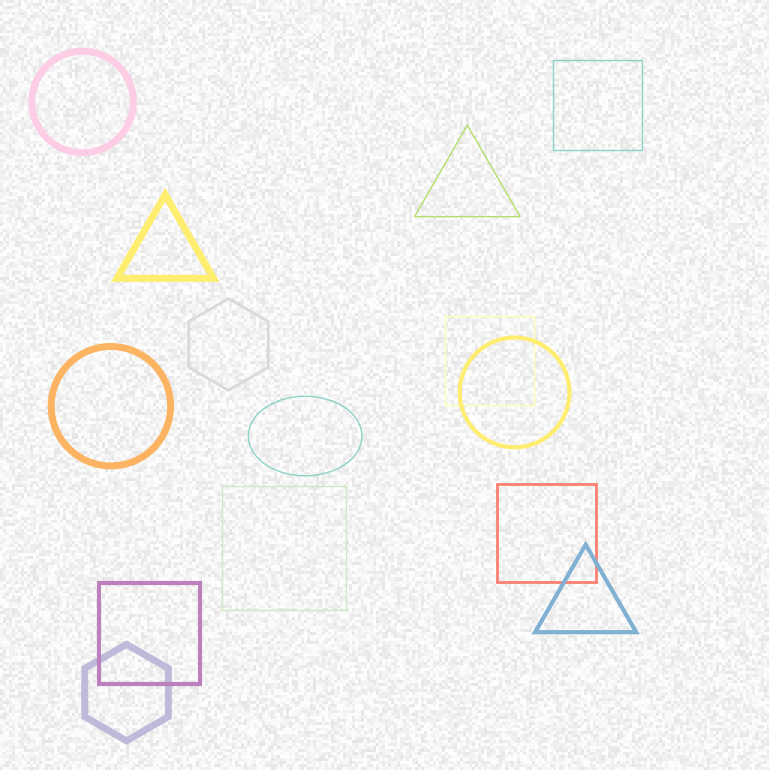[{"shape": "square", "thickness": 0.5, "radius": 0.29, "center": [0.776, 0.864]}, {"shape": "oval", "thickness": 0.5, "radius": 0.37, "center": [0.396, 0.434]}, {"shape": "square", "thickness": 0.5, "radius": 0.29, "center": [0.635, 0.532]}, {"shape": "hexagon", "thickness": 2.5, "radius": 0.31, "center": [0.164, 0.101]}, {"shape": "square", "thickness": 1, "radius": 0.32, "center": [0.71, 0.307]}, {"shape": "triangle", "thickness": 1.5, "radius": 0.38, "center": [0.761, 0.217]}, {"shape": "circle", "thickness": 2.5, "radius": 0.39, "center": [0.144, 0.472]}, {"shape": "triangle", "thickness": 0.5, "radius": 0.4, "center": [0.607, 0.758]}, {"shape": "circle", "thickness": 2.5, "radius": 0.33, "center": [0.107, 0.868]}, {"shape": "hexagon", "thickness": 1, "radius": 0.3, "center": [0.297, 0.553]}, {"shape": "square", "thickness": 1.5, "radius": 0.33, "center": [0.194, 0.177]}, {"shape": "square", "thickness": 0.5, "radius": 0.4, "center": [0.369, 0.288]}, {"shape": "triangle", "thickness": 2.5, "radius": 0.36, "center": [0.215, 0.675]}, {"shape": "circle", "thickness": 1.5, "radius": 0.36, "center": [0.668, 0.49]}]